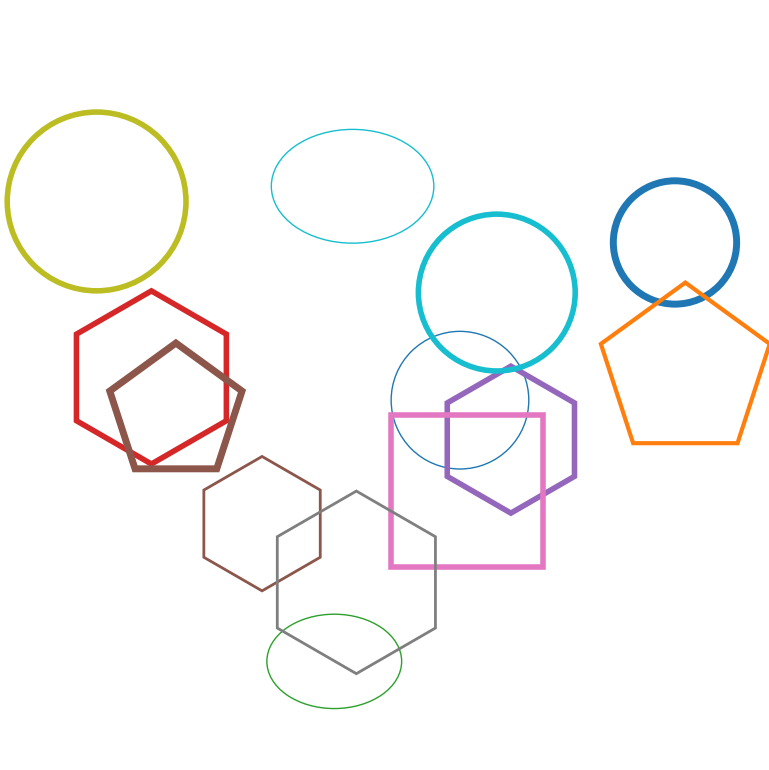[{"shape": "circle", "thickness": 0.5, "radius": 0.45, "center": [0.597, 0.48]}, {"shape": "circle", "thickness": 2.5, "radius": 0.4, "center": [0.877, 0.685]}, {"shape": "pentagon", "thickness": 1.5, "radius": 0.58, "center": [0.89, 0.518]}, {"shape": "oval", "thickness": 0.5, "radius": 0.44, "center": [0.434, 0.141]}, {"shape": "hexagon", "thickness": 2, "radius": 0.56, "center": [0.197, 0.51]}, {"shape": "hexagon", "thickness": 2, "radius": 0.48, "center": [0.663, 0.429]}, {"shape": "hexagon", "thickness": 1, "radius": 0.44, "center": [0.34, 0.32]}, {"shape": "pentagon", "thickness": 2.5, "radius": 0.45, "center": [0.228, 0.464]}, {"shape": "square", "thickness": 2, "radius": 0.49, "center": [0.606, 0.363]}, {"shape": "hexagon", "thickness": 1, "radius": 0.59, "center": [0.463, 0.244]}, {"shape": "circle", "thickness": 2, "radius": 0.58, "center": [0.125, 0.738]}, {"shape": "circle", "thickness": 2, "radius": 0.51, "center": [0.645, 0.62]}, {"shape": "oval", "thickness": 0.5, "radius": 0.53, "center": [0.458, 0.758]}]